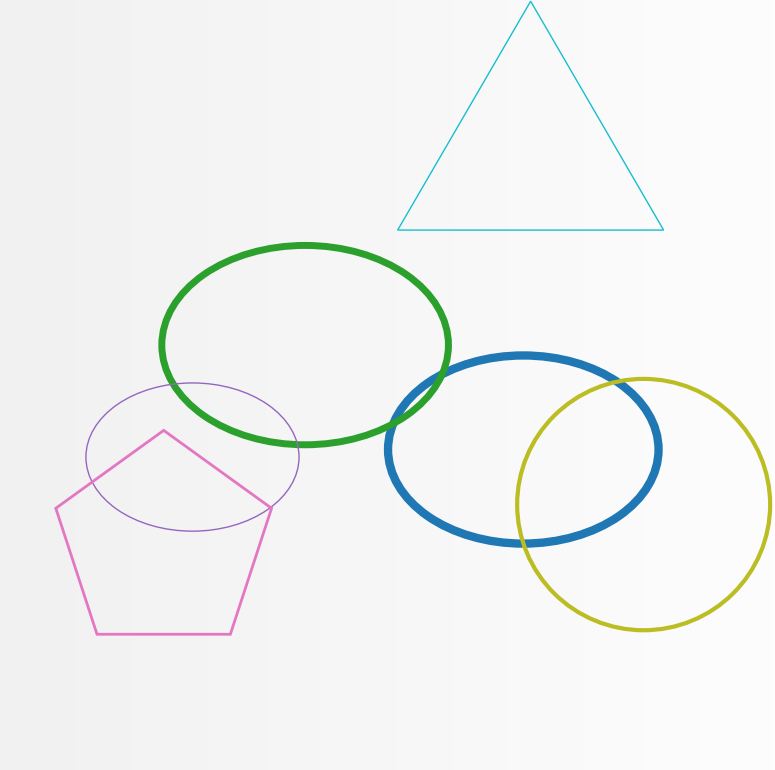[{"shape": "oval", "thickness": 3, "radius": 0.87, "center": [0.675, 0.416]}, {"shape": "oval", "thickness": 2.5, "radius": 0.92, "center": [0.394, 0.552]}, {"shape": "oval", "thickness": 0.5, "radius": 0.69, "center": [0.248, 0.406]}, {"shape": "pentagon", "thickness": 1, "radius": 0.73, "center": [0.211, 0.295]}, {"shape": "circle", "thickness": 1.5, "radius": 0.82, "center": [0.831, 0.345]}, {"shape": "triangle", "thickness": 0.5, "radius": 0.99, "center": [0.685, 0.8]}]